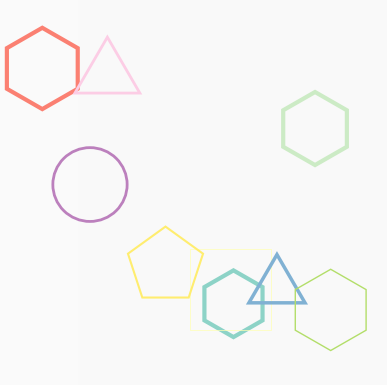[{"shape": "hexagon", "thickness": 3, "radius": 0.43, "center": [0.603, 0.211]}, {"shape": "square", "thickness": 0.5, "radius": 0.52, "center": [0.594, 0.249]}, {"shape": "hexagon", "thickness": 3, "radius": 0.53, "center": [0.109, 0.822]}, {"shape": "triangle", "thickness": 2.5, "radius": 0.42, "center": [0.715, 0.255]}, {"shape": "hexagon", "thickness": 1, "radius": 0.53, "center": [0.853, 0.195]}, {"shape": "triangle", "thickness": 2, "radius": 0.48, "center": [0.277, 0.807]}, {"shape": "circle", "thickness": 2, "radius": 0.48, "center": [0.232, 0.521]}, {"shape": "hexagon", "thickness": 3, "radius": 0.47, "center": [0.813, 0.666]}, {"shape": "pentagon", "thickness": 1.5, "radius": 0.51, "center": [0.427, 0.31]}]